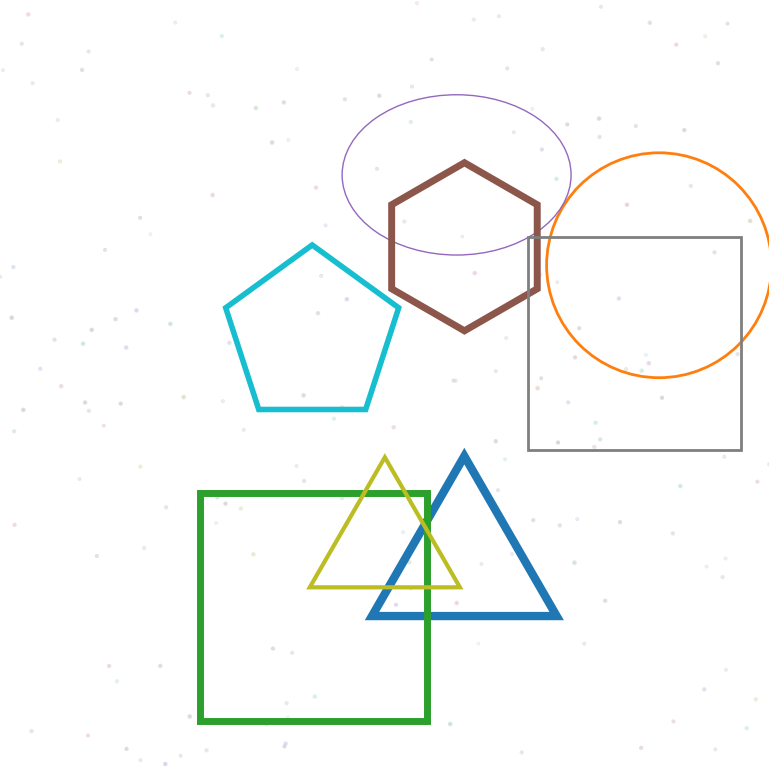[{"shape": "triangle", "thickness": 3, "radius": 0.69, "center": [0.603, 0.269]}, {"shape": "circle", "thickness": 1, "radius": 0.73, "center": [0.856, 0.656]}, {"shape": "square", "thickness": 2.5, "radius": 0.74, "center": [0.407, 0.212]}, {"shape": "oval", "thickness": 0.5, "radius": 0.74, "center": [0.593, 0.773]}, {"shape": "hexagon", "thickness": 2.5, "radius": 0.55, "center": [0.603, 0.68]}, {"shape": "square", "thickness": 1, "radius": 0.69, "center": [0.824, 0.554]}, {"shape": "triangle", "thickness": 1.5, "radius": 0.56, "center": [0.5, 0.294]}, {"shape": "pentagon", "thickness": 2, "radius": 0.59, "center": [0.405, 0.564]}]